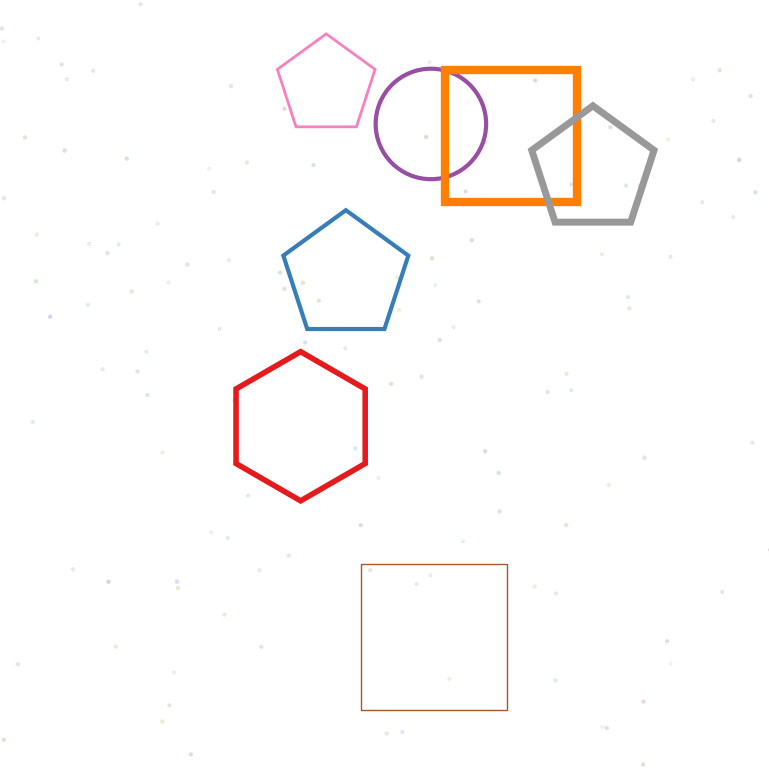[{"shape": "hexagon", "thickness": 2, "radius": 0.48, "center": [0.39, 0.446]}, {"shape": "pentagon", "thickness": 1.5, "radius": 0.43, "center": [0.449, 0.642]}, {"shape": "circle", "thickness": 1.5, "radius": 0.36, "center": [0.56, 0.839]}, {"shape": "square", "thickness": 3, "radius": 0.43, "center": [0.663, 0.824]}, {"shape": "square", "thickness": 0.5, "radius": 0.47, "center": [0.564, 0.172]}, {"shape": "pentagon", "thickness": 1, "radius": 0.33, "center": [0.424, 0.889]}, {"shape": "pentagon", "thickness": 2.5, "radius": 0.42, "center": [0.77, 0.779]}]